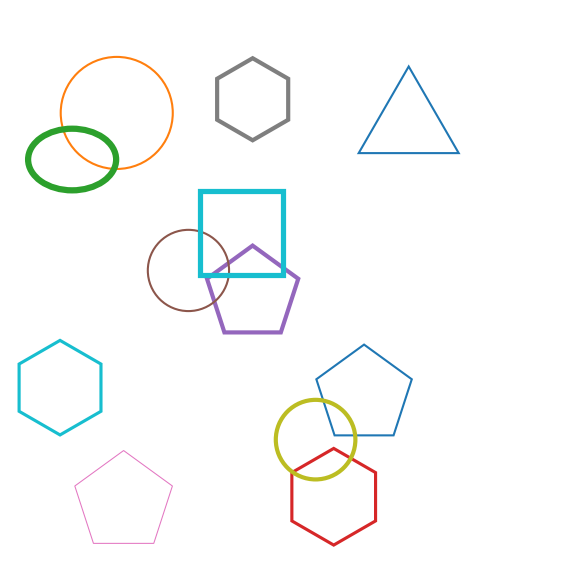[{"shape": "pentagon", "thickness": 1, "radius": 0.43, "center": [0.63, 0.316]}, {"shape": "triangle", "thickness": 1, "radius": 0.5, "center": [0.708, 0.784]}, {"shape": "circle", "thickness": 1, "radius": 0.49, "center": [0.202, 0.804]}, {"shape": "oval", "thickness": 3, "radius": 0.38, "center": [0.125, 0.723]}, {"shape": "hexagon", "thickness": 1.5, "radius": 0.42, "center": [0.578, 0.139]}, {"shape": "pentagon", "thickness": 2, "radius": 0.42, "center": [0.437, 0.491]}, {"shape": "circle", "thickness": 1, "radius": 0.35, "center": [0.326, 0.531]}, {"shape": "pentagon", "thickness": 0.5, "radius": 0.44, "center": [0.214, 0.13]}, {"shape": "hexagon", "thickness": 2, "radius": 0.36, "center": [0.438, 0.827]}, {"shape": "circle", "thickness": 2, "radius": 0.34, "center": [0.546, 0.238]}, {"shape": "hexagon", "thickness": 1.5, "radius": 0.41, "center": [0.104, 0.328]}, {"shape": "square", "thickness": 2.5, "radius": 0.36, "center": [0.418, 0.596]}]